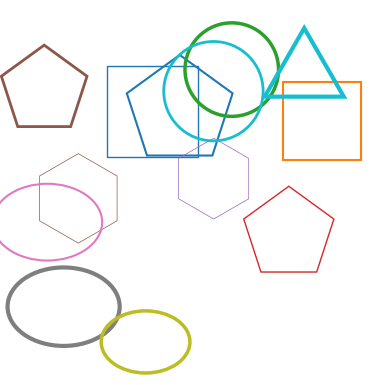[{"shape": "square", "thickness": 1, "radius": 0.59, "center": [0.396, 0.709]}, {"shape": "pentagon", "thickness": 1.5, "radius": 0.72, "center": [0.467, 0.713]}, {"shape": "square", "thickness": 1.5, "radius": 0.51, "center": [0.836, 0.686]}, {"shape": "circle", "thickness": 2.5, "radius": 0.61, "center": [0.602, 0.819]}, {"shape": "pentagon", "thickness": 1, "radius": 0.62, "center": [0.75, 0.393]}, {"shape": "hexagon", "thickness": 0.5, "radius": 0.53, "center": [0.555, 0.536]}, {"shape": "hexagon", "thickness": 0.5, "radius": 0.58, "center": [0.203, 0.485]}, {"shape": "pentagon", "thickness": 2, "radius": 0.58, "center": [0.115, 0.766]}, {"shape": "oval", "thickness": 1.5, "radius": 0.71, "center": [0.123, 0.423]}, {"shape": "oval", "thickness": 3, "radius": 0.73, "center": [0.165, 0.203]}, {"shape": "oval", "thickness": 2.5, "radius": 0.58, "center": [0.378, 0.112]}, {"shape": "triangle", "thickness": 3, "radius": 0.59, "center": [0.79, 0.808]}, {"shape": "circle", "thickness": 2, "radius": 0.65, "center": [0.554, 0.763]}]